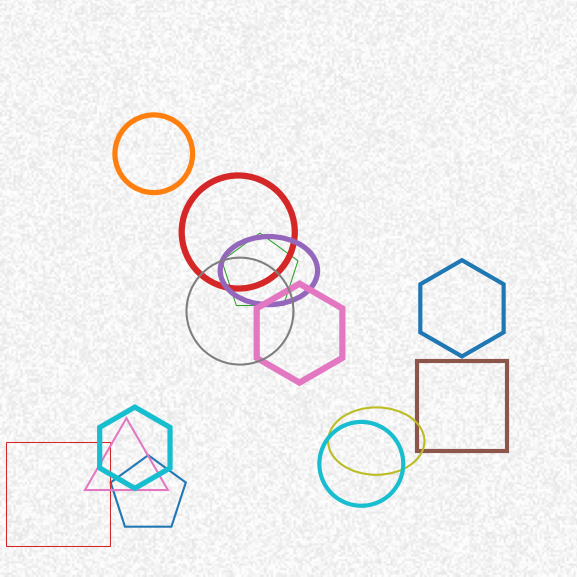[{"shape": "hexagon", "thickness": 2, "radius": 0.42, "center": [0.8, 0.465]}, {"shape": "pentagon", "thickness": 1, "radius": 0.34, "center": [0.257, 0.142]}, {"shape": "circle", "thickness": 2.5, "radius": 0.34, "center": [0.266, 0.733]}, {"shape": "pentagon", "thickness": 0.5, "radius": 0.35, "center": [0.45, 0.526]}, {"shape": "circle", "thickness": 3, "radius": 0.49, "center": [0.413, 0.597]}, {"shape": "square", "thickness": 0.5, "radius": 0.45, "center": [0.1, 0.144]}, {"shape": "oval", "thickness": 2.5, "radius": 0.42, "center": [0.466, 0.531]}, {"shape": "square", "thickness": 2, "radius": 0.39, "center": [0.801, 0.296]}, {"shape": "hexagon", "thickness": 3, "radius": 0.43, "center": [0.519, 0.422]}, {"shape": "triangle", "thickness": 1, "radius": 0.41, "center": [0.219, 0.192]}, {"shape": "circle", "thickness": 1, "radius": 0.46, "center": [0.416, 0.46]}, {"shape": "oval", "thickness": 1, "radius": 0.42, "center": [0.652, 0.235]}, {"shape": "circle", "thickness": 2, "radius": 0.36, "center": [0.626, 0.196]}, {"shape": "hexagon", "thickness": 2.5, "radius": 0.35, "center": [0.234, 0.224]}]